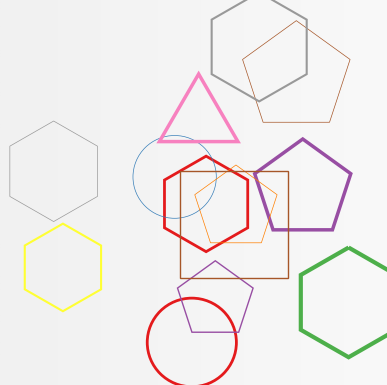[{"shape": "hexagon", "thickness": 2, "radius": 0.62, "center": [0.532, 0.47]}, {"shape": "circle", "thickness": 2, "radius": 0.58, "center": [0.495, 0.111]}, {"shape": "circle", "thickness": 0.5, "radius": 0.54, "center": [0.451, 0.541]}, {"shape": "hexagon", "thickness": 3, "radius": 0.71, "center": [0.9, 0.215]}, {"shape": "pentagon", "thickness": 2.5, "radius": 0.65, "center": [0.781, 0.509]}, {"shape": "pentagon", "thickness": 1, "radius": 0.51, "center": [0.556, 0.22]}, {"shape": "pentagon", "thickness": 0.5, "radius": 0.56, "center": [0.609, 0.46]}, {"shape": "hexagon", "thickness": 1.5, "radius": 0.57, "center": [0.162, 0.305]}, {"shape": "square", "thickness": 1, "radius": 0.69, "center": [0.604, 0.417]}, {"shape": "pentagon", "thickness": 0.5, "radius": 0.73, "center": [0.765, 0.8]}, {"shape": "triangle", "thickness": 2.5, "radius": 0.58, "center": [0.513, 0.691]}, {"shape": "hexagon", "thickness": 0.5, "radius": 0.65, "center": [0.138, 0.555]}, {"shape": "hexagon", "thickness": 1.5, "radius": 0.71, "center": [0.669, 0.878]}]